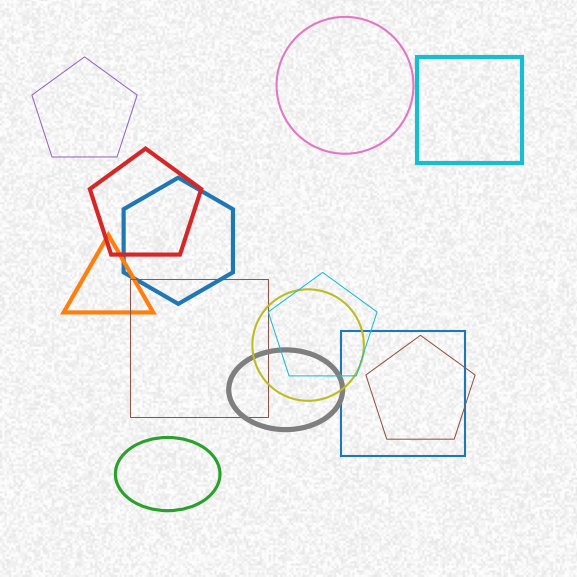[{"shape": "square", "thickness": 1, "radius": 0.54, "center": [0.698, 0.317]}, {"shape": "hexagon", "thickness": 2, "radius": 0.55, "center": [0.309, 0.582]}, {"shape": "triangle", "thickness": 2, "radius": 0.45, "center": [0.188, 0.503]}, {"shape": "oval", "thickness": 1.5, "radius": 0.45, "center": [0.29, 0.178]}, {"shape": "pentagon", "thickness": 2, "radius": 0.51, "center": [0.252, 0.64]}, {"shape": "pentagon", "thickness": 0.5, "radius": 0.48, "center": [0.146, 0.805]}, {"shape": "square", "thickness": 0.5, "radius": 0.6, "center": [0.345, 0.396]}, {"shape": "pentagon", "thickness": 0.5, "radius": 0.5, "center": [0.728, 0.319]}, {"shape": "circle", "thickness": 1, "radius": 0.59, "center": [0.597, 0.851]}, {"shape": "oval", "thickness": 2.5, "radius": 0.49, "center": [0.495, 0.324]}, {"shape": "circle", "thickness": 1, "radius": 0.48, "center": [0.534, 0.402]}, {"shape": "pentagon", "thickness": 0.5, "radius": 0.5, "center": [0.559, 0.428]}, {"shape": "square", "thickness": 2, "radius": 0.46, "center": [0.813, 0.809]}]